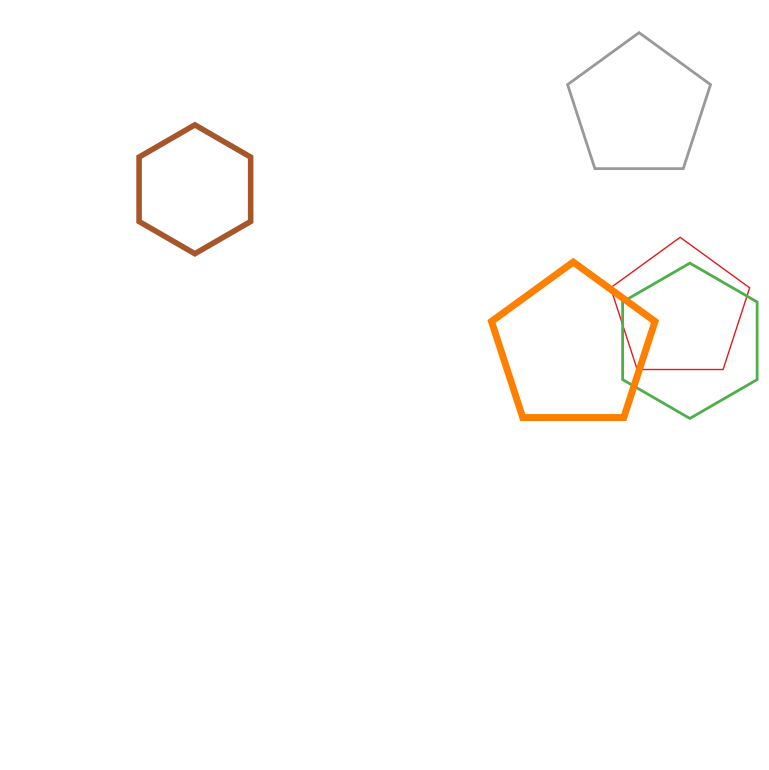[{"shape": "pentagon", "thickness": 0.5, "radius": 0.47, "center": [0.883, 0.597]}, {"shape": "hexagon", "thickness": 1, "radius": 0.5, "center": [0.896, 0.557]}, {"shape": "pentagon", "thickness": 2.5, "radius": 0.56, "center": [0.744, 0.548]}, {"shape": "hexagon", "thickness": 2, "radius": 0.42, "center": [0.253, 0.754]}, {"shape": "pentagon", "thickness": 1, "radius": 0.49, "center": [0.83, 0.86]}]